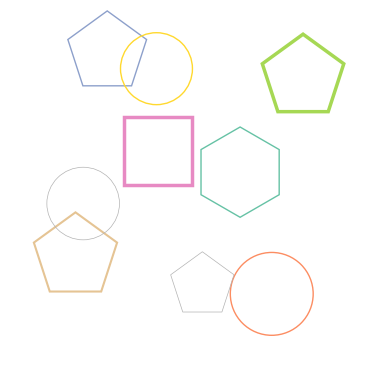[{"shape": "hexagon", "thickness": 1, "radius": 0.59, "center": [0.624, 0.553]}, {"shape": "circle", "thickness": 1, "radius": 0.54, "center": [0.706, 0.237]}, {"shape": "pentagon", "thickness": 1, "radius": 0.54, "center": [0.278, 0.864]}, {"shape": "square", "thickness": 2.5, "radius": 0.44, "center": [0.411, 0.609]}, {"shape": "pentagon", "thickness": 2.5, "radius": 0.56, "center": [0.787, 0.8]}, {"shape": "circle", "thickness": 1, "radius": 0.47, "center": [0.406, 0.822]}, {"shape": "pentagon", "thickness": 1.5, "radius": 0.57, "center": [0.196, 0.335]}, {"shape": "circle", "thickness": 0.5, "radius": 0.47, "center": [0.216, 0.471]}, {"shape": "pentagon", "thickness": 0.5, "radius": 0.43, "center": [0.526, 0.26]}]